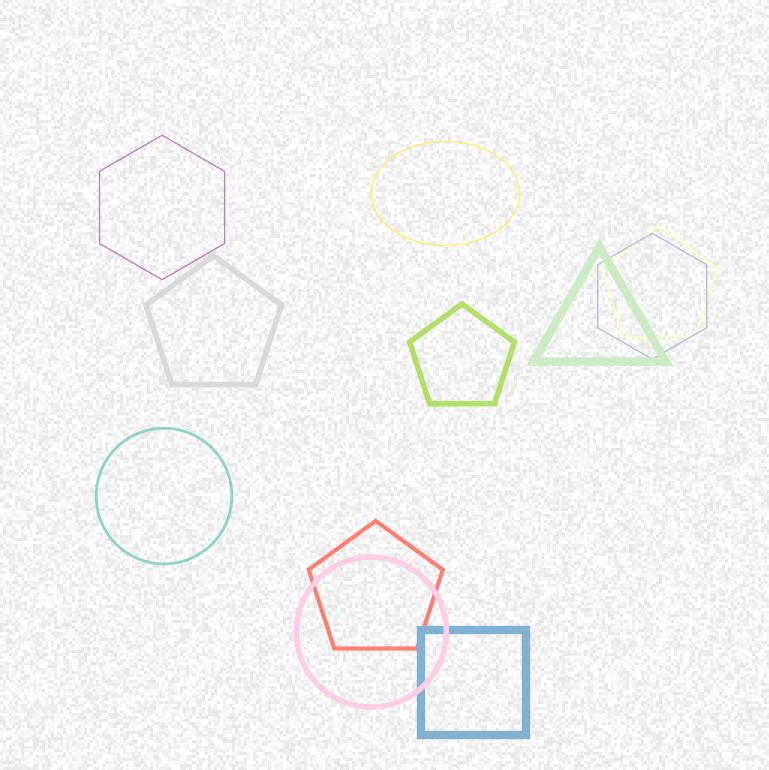[{"shape": "circle", "thickness": 1, "radius": 0.44, "center": [0.213, 0.356]}, {"shape": "pentagon", "thickness": 0.5, "radius": 0.4, "center": [0.856, 0.627]}, {"shape": "hexagon", "thickness": 0.5, "radius": 0.41, "center": [0.847, 0.615]}, {"shape": "pentagon", "thickness": 1.5, "radius": 0.46, "center": [0.488, 0.232]}, {"shape": "square", "thickness": 3, "radius": 0.34, "center": [0.616, 0.114]}, {"shape": "pentagon", "thickness": 2, "radius": 0.36, "center": [0.6, 0.534]}, {"shape": "circle", "thickness": 2, "radius": 0.49, "center": [0.482, 0.179]}, {"shape": "pentagon", "thickness": 2, "radius": 0.46, "center": [0.278, 0.575]}, {"shape": "hexagon", "thickness": 0.5, "radius": 0.47, "center": [0.21, 0.731]}, {"shape": "triangle", "thickness": 3, "radius": 0.5, "center": [0.779, 0.58]}, {"shape": "oval", "thickness": 0.5, "radius": 0.48, "center": [0.578, 0.749]}]